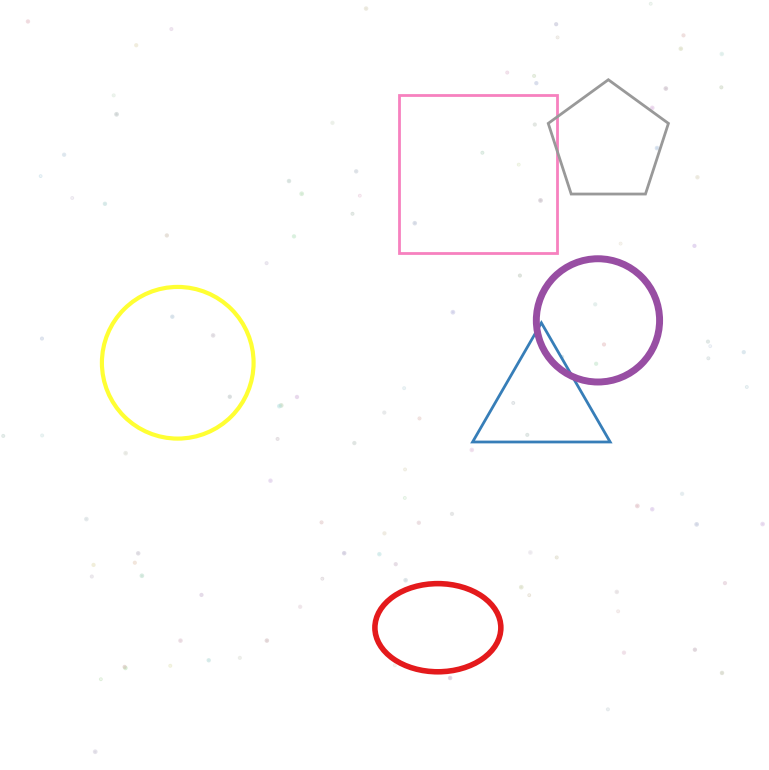[{"shape": "oval", "thickness": 2, "radius": 0.41, "center": [0.569, 0.185]}, {"shape": "triangle", "thickness": 1, "radius": 0.52, "center": [0.703, 0.478]}, {"shape": "circle", "thickness": 2.5, "radius": 0.4, "center": [0.777, 0.584]}, {"shape": "circle", "thickness": 1.5, "radius": 0.49, "center": [0.231, 0.529]}, {"shape": "square", "thickness": 1, "radius": 0.51, "center": [0.621, 0.774]}, {"shape": "pentagon", "thickness": 1, "radius": 0.41, "center": [0.79, 0.814]}]